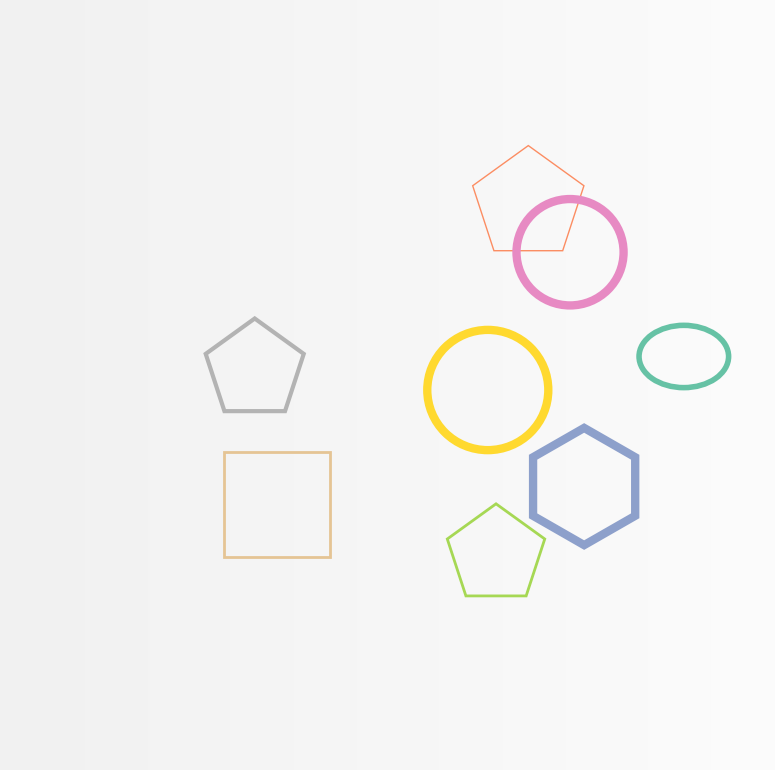[{"shape": "oval", "thickness": 2, "radius": 0.29, "center": [0.882, 0.537]}, {"shape": "pentagon", "thickness": 0.5, "radius": 0.38, "center": [0.682, 0.735]}, {"shape": "hexagon", "thickness": 3, "radius": 0.38, "center": [0.754, 0.368]}, {"shape": "circle", "thickness": 3, "radius": 0.35, "center": [0.736, 0.672]}, {"shape": "pentagon", "thickness": 1, "radius": 0.33, "center": [0.64, 0.28]}, {"shape": "circle", "thickness": 3, "radius": 0.39, "center": [0.629, 0.493]}, {"shape": "square", "thickness": 1, "radius": 0.34, "center": [0.357, 0.345]}, {"shape": "pentagon", "thickness": 1.5, "radius": 0.33, "center": [0.329, 0.52]}]